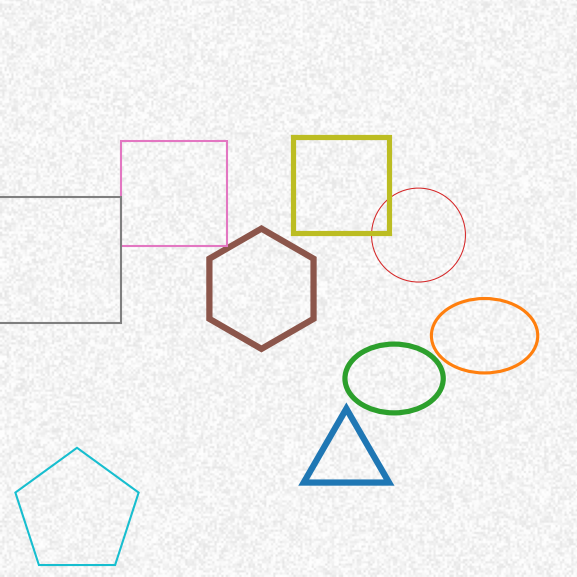[{"shape": "triangle", "thickness": 3, "radius": 0.43, "center": [0.6, 0.206]}, {"shape": "oval", "thickness": 1.5, "radius": 0.46, "center": [0.839, 0.418]}, {"shape": "oval", "thickness": 2.5, "radius": 0.43, "center": [0.682, 0.344]}, {"shape": "circle", "thickness": 0.5, "radius": 0.41, "center": [0.725, 0.592]}, {"shape": "hexagon", "thickness": 3, "radius": 0.52, "center": [0.453, 0.499]}, {"shape": "square", "thickness": 1, "radius": 0.46, "center": [0.301, 0.664]}, {"shape": "square", "thickness": 1, "radius": 0.55, "center": [0.101, 0.549]}, {"shape": "square", "thickness": 2.5, "radius": 0.42, "center": [0.591, 0.679]}, {"shape": "pentagon", "thickness": 1, "radius": 0.56, "center": [0.133, 0.112]}]